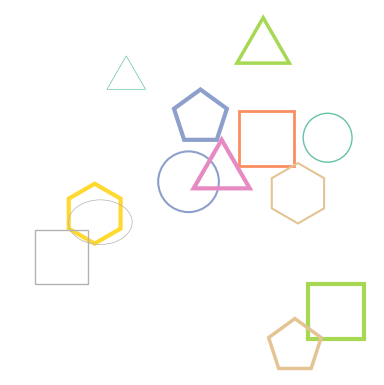[{"shape": "triangle", "thickness": 0.5, "radius": 0.29, "center": [0.328, 0.797]}, {"shape": "circle", "thickness": 1, "radius": 0.32, "center": [0.851, 0.642]}, {"shape": "square", "thickness": 2, "radius": 0.36, "center": [0.692, 0.639]}, {"shape": "circle", "thickness": 1.5, "radius": 0.39, "center": [0.49, 0.528]}, {"shape": "pentagon", "thickness": 3, "radius": 0.36, "center": [0.521, 0.695]}, {"shape": "triangle", "thickness": 3, "radius": 0.42, "center": [0.576, 0.553]}, {"shape": "triangle", "thickness": 2.5, "radius": 0.39, "center": [0.684, 0.875]}, {"shape": "square", "thickness": 3, "radius": 0.36, "center": [0.872, 0.191]}, {"shape": "hexagon", "thickness": 3, "radius": 0.39, "center": [0.246, 0.445]}, {"shape": "hexagon", "thickness": 1.5, "radius": 0.39, "center": [0.774, 0.498]}, {"shape": "pentagon", "thickness": 2.5, "radius": 0.36, "center": [0.766, 0.101]}, {"shape": "oval", "thickness": 0.5, "radius": 0.41, "center": [0.261, 0.423]}, {"shape": "square", "thickness": 1, "radius": 0.35, "center": [0.161, 0.332]}]